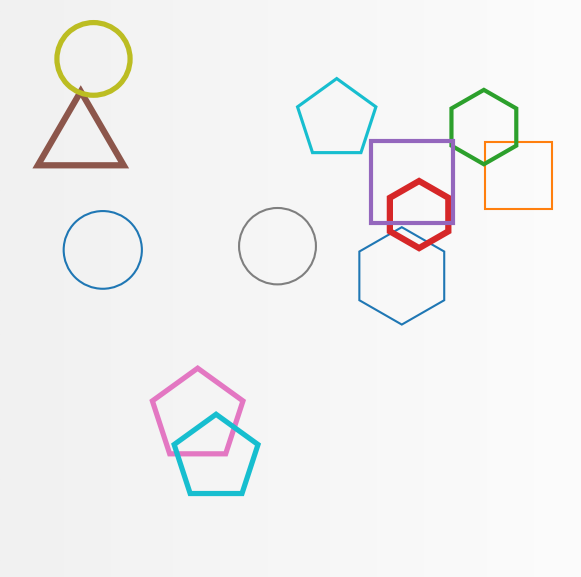[{"shape": "circle", "thickness": 1, "radius": 0.34, "center": [0.177, 0.566]}, {"shape": "hexagon", "thickness": 1, "radius": 0.42, "center": [0.691, 0.521]}, {"shape": "square", "thickness": 1, "radius": 0.29, "center": [0.892, 0.695]}, {"shape": "hexagon", "thickness": 2, "radius": 0.32, "center": [0.832, 0.779]}, {"shape": "hexagon", "thickness": 3, "radius": 0.29, "center": [0.721, 0.628]}, {"shape": "square", "thickness": 2, "radius": 0.35, "center": [0.709, 0.684]}, {"shape": "triangle", "thickness": 3, "radius": 0.43, "center": [0.139, 0.756]}, {"shape": "pentagon", "thickness": 2.5, "radius": 0.41, "center": [0.34, 0.28]}, {"shape": "circle", "thickness": 1, "radius": 0.33, "center": [0.477, 0.573]}, {"shape": "circle", "thickness": 2.5, "radius": 0.31, "center": [0.161, 0.897]}, {"shape": "pentagon", "thickness": 2.5, "radius": 0.38, "center": [0.372, 0.206]}, {"shape": "pentagon", "thickness": 1.5, "radius": 0.35, "center": [0.579, 0.792]}]